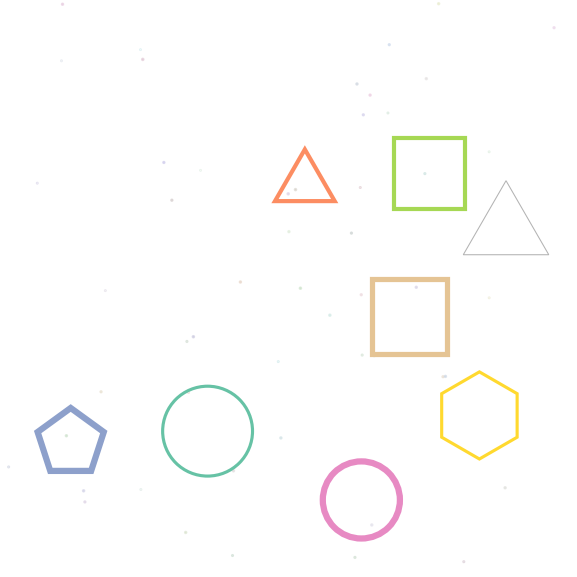[{"shape": "circle", "thickness": 1.5, "radius": 0.39, "center": [0.359, 0.253]}, {"shape": "triangle", "thickness": 2, "radius": 0.3, "center": [0.528, 0.681]}, {"shape": "pentagon", "thickness": 3, "radius": 0.3, "center": [0.122, 0.232]}, {"shape": "circle", "thickness": 3, "radius": 0.33, "center": [0.626, 0.133]}, {"shape": "square", "thickness": 2, "radius": 0.31, "center": [0.744, 0.699]}, {"shape": "hexagon", "thickness": 1.5, "radius": 0.38, "center": [0.83, 0.28]}, {"shape": "square", "thickness": 2.5, "radius": 0.32, "center": [0.709, 0.451]}, {"shape": "triangle", "thickness": 0.5, "radius": 0.43, "center": [0.876, 0.601]}]